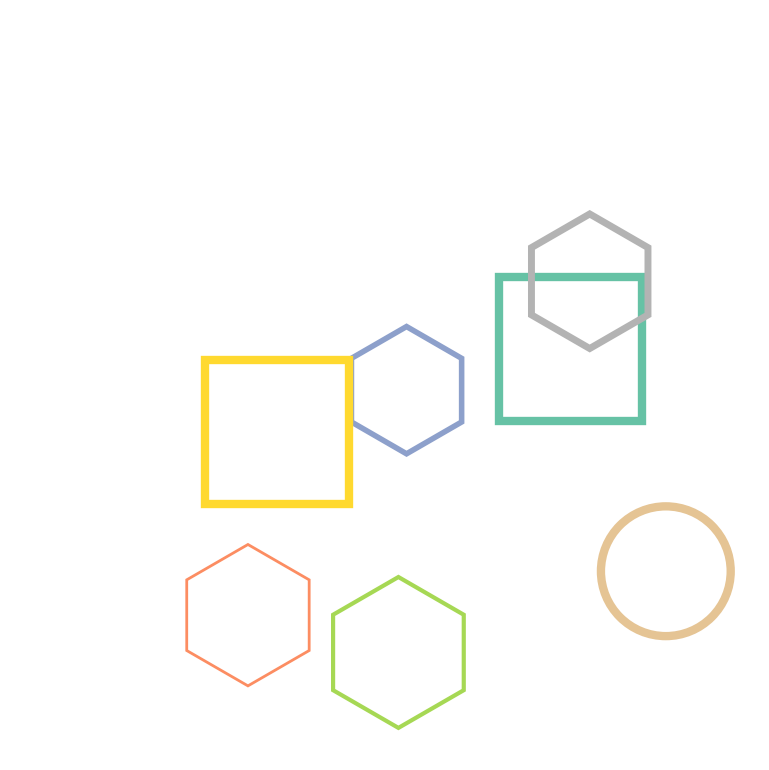[{"shape": "square", "thickness": 3, "radius": 0.46, "center": [0.741, 0.547]}, {"shape": "hexagon", "thickness": 1, "radius": 0.46, "center": [0.322, 0.201]}, {"shape": "hexagon", "thickness": 2, "radius": 0.41, "center": [0.528, 0.493]}, {"shape": "hexagon", "thickness": 1.5, "radius": 0.49, "center": [0.517, 0.153]}, {"shape": "square", "thickness": 3, "radius": 0.47, "center": [0.36, 0.439]}, {"shape": "circle", "thickness": 3, "radius": 0.42, "center": [0.865, 0.258]}, {"shape": "hexagon", "thickness": 2.5, "radius": 0.44, "center": [0.766, 0.635]}]